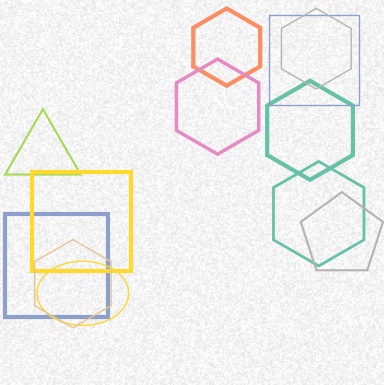[{"shape": "hexagon", "thickness": 2, "radius": 0.68, "center": [0.828, 0.445]}, {"shape": "hexagon", "thickness": 3, "radius": 0.64, "center": [0.805, 0.662]}, {"shape": "hexagon", "thickness": 3, "radius": 0.5, "center": [0.589, 0.878]}, {"shape": "square", "thickness": 3, "radius": 0.67, "center": [0.147, 0.311]}, {"shape": "square", "thickness": 1, "radius": 0.59, "center": [0.815, 0.845]}, {"shape": "hexagon", "thickness": 2.5, "radius": 0.62, "center": [0.565, 0.723]}, {"shape": "triangle", "thickness": 1.5, "radius": 0.57, "center": [0.111, 0.603]}, {"shape": "oval", "thickness": 1, "radius": 0.6, "center": [0.215, 0.238]}, {"shape": "square", "thickness": 3, "radius": 0.64, "center": [0.211, 0.424]}, {"shape": "hexagon", "thickness": 1, "radius": 0.57, "center": [0.189, 0.263]}, {"shape": "pentagon", "thickness": 1.5, "radius": 0.56, "center": [0.888, 0.389]}, {"shape": "hexagon", "thickness": 1, "radius": 0.52, "center": [0.821, 0.874]}]